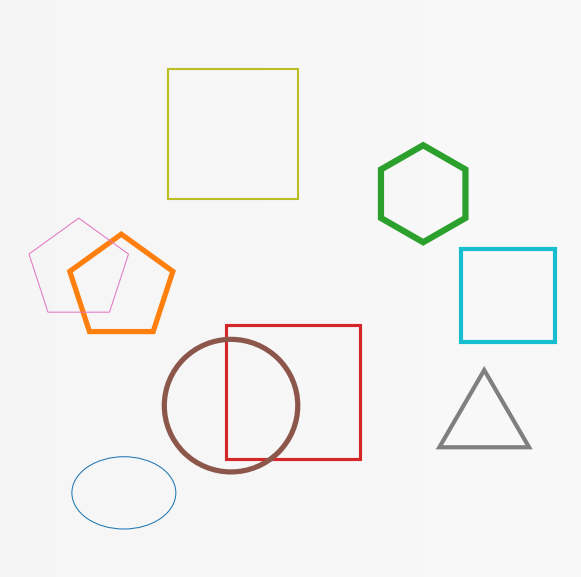[{"shape": "oval", "thickness": 0.5, "radius": 0.45, "center": [0.213, 0.146]}, {"shape": "pentagon", "thickness": 2.5, "radius": 0.47, "center": [0.209, 0.5]}, {"shape": "hexagon", "thickness": 3, "radius": 0.42, "center": [0.728, 0.664]}, {"shape": "square", "thickness": 1.5, "radius": 0.58, "center": [0.504, 0.32]}, {"shape": "circle", "thickness": 2.5, "radius": 0.57, "center": [0.397, 0.297]}, {"shape": "pentagon", "thickness": 0.5, "radius": 0.45, "center": [0.135, 0.531]}, {"shape": "triangle", "thickness": 2, "radius": 0.45, "center": [0.833, 0.269]}, {"shape": "square", "thickness": 1, "radius": 0.56, "center": [0.401, 0.767]}, {"shape": "square", "thickness": 2, "radius": 0.41, "center": [0.874, 0.488]}]